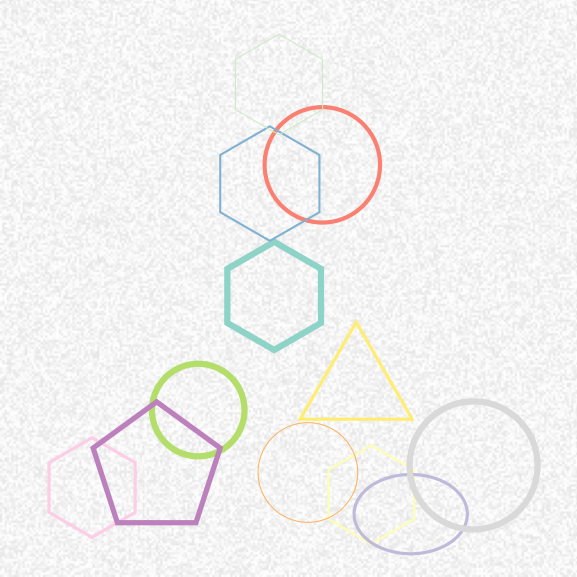[{"shape": "hexagon", "thickness": 3, "radius": 0.47, "center": [0.475, 0.487]}, {"shape": "hexagon", "thickness": 1, "radius": 0.43, "center": [0.643, 0.143]}, {"shape": "oval", "thickness": 1.5, "radius": 0.49, "center": [0.711, 0.109]}, {"shape": "circle", "thickness": 2, "radius": 0.5, "center": [0.558, 0.714]}, {"shape": "hexagon", "thickness": 1, "radius": 0.5, "center": [0.467, 0.681]}, {"shape": "circle", "thickness": 0.5, "radius": 0.43, "center": [0.533, 0.181]}, {"shape": "circle", "thickness": 3, "radius": 0.4, "center": [0.343, 0.289]}, {"shape": "hexagon", "thickness": 1.5, "radius": 0.43, "center": [0.159, 0.155]}, {"shape": "circle", "thickness": 3, "radius": 0.55, "center": [0.82, 0.193]}, {"shape": "pentagon", "thickness": 2.5, "radius": 0.58, "center": [0.271, 0.188]}, {"shape": "hexagon", "thickness": 0.5, "radius": 0.44, "center": [0.483, 0.853]}, {"shape": "triangle", "thickness": 1.5, "radius": 0.56, "center": [0.617, 0.329]}]